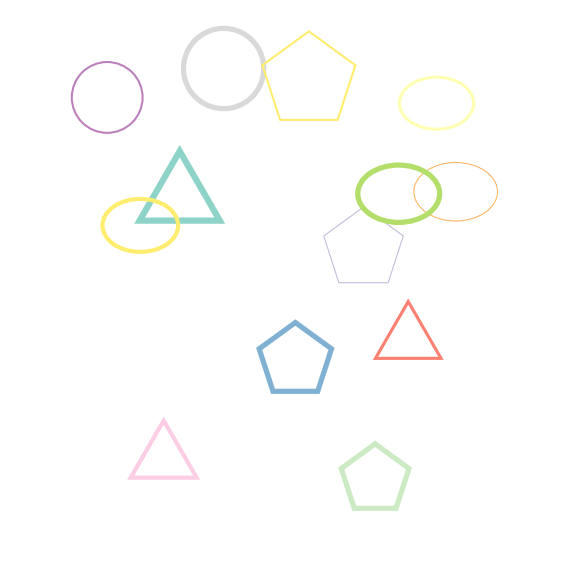[{"shape": "triangle", "thickness": 3, "radius": 0.4, "center": [0.311, 0.657]}, {"shape": "oval", "thickness": 1.5, "radius": 0.32, "center": [0.756, 0.82]}, {"shape": "pentagon", "thickness": 0.5, "radius": 0.36, "center": [0.629, 0.568]}, {"shape": "triangle", "thickness": 1.5, "radius": 0.33, "center": [0.707, 0.411]}, {"shape": "pentagon", "thickness": 2.5, "radius": 0.33, "center": [0.511, 0.375]}, {"shape": "oval", "thickness": 0.5, "radius": 0.36, "center": [0.789, 0.667]}, {"shape": "oval", "thickness": 2.5, "radius": 0.35, "center": [0.69, 0.664]}, {"shape": "triangle", "thickness": 2, "radius": 0.33, "center": [0.283, 0.205]}, {"shape": "circle", "thickness": 2.5, "radius": 0.35, "center": [0.387, 0.88]}, {"shape": "circle", "thickness": 1, "radius": 0.31, "center": [0.186, 0.83]}, {"shape": "pentagon", "thickness": 2.5, "radius": 0.31, "center": [0.65, 0.169]}, {"shape": "pentagon", "thickness": 1, "radius": 0.42, "center": [0.535, 0.86]}, {"shape": "oval", "thickness": 2, "radius": 0.33, "center": [0.243, 0.609]}]